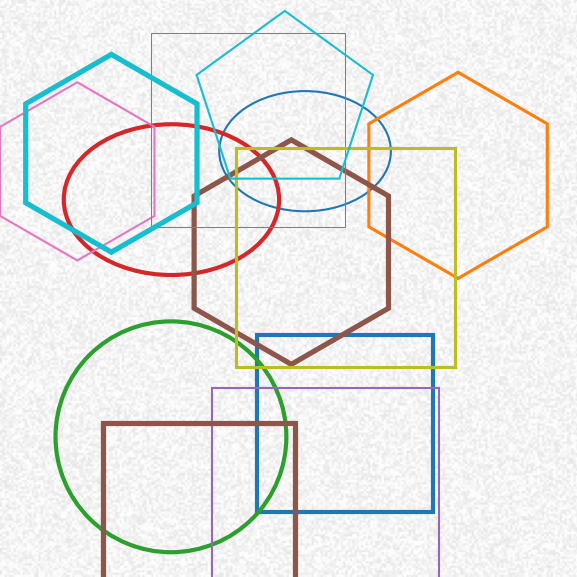[{"shape": "oval", "thickness": 1, "radius": 0.74, "center": [0.528, 0.737]}, {"shape": "square", "thickness": 2, "radius": 0.76, "center": [0.597, 0.266]}, {"shape": "hexagon", "thickness": 1.5, "radius": 0.89, "center": [0.793, 0.696]}, {"shape": "circle", "thickness": 2, "radius": 1.0, "center": [0.296, 0.243]}, {"shape": "oval", "thickness": 2, "radius": 0.93, "center": [0.297, 0.653]}, {"shape": "square", "thickness": 1, "radius": 0.98, "center": [0.564, 0.131]}, {"shape": "square", "thickness": 2.5, "radius": 0.83, "center": [0.344, 0.101]}, {"shape": "hexagon", "thickness": 2.5, "radius": 0.97, "center": [0.504, 0.563]}, {"shape": "hexagon", "thickness": 1, "radius": 0.77, "center": [0.134, 0.702]}, {"shape": "square", "thickness": 0.5, "radius": 0.84, "center": [0.43, 0.774]}, {"shape": "square", "thickness": 1.5, "radius": 0.95, "center": [0.598, 0.553]}, {"shape": "hexagon", "thickness": 2.5, "radius": 0.86, "center": [0.193, 0.734]}, {"shape": "pentagon", "thickness": 1, "radius": 0.8, "center": [0.493, 0.82]}]